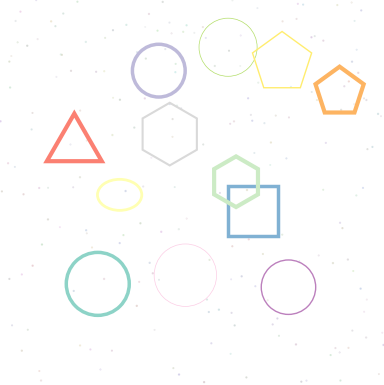[{"shape": "circle", "thickness": 2.5, "radius": 0.41, "center": [0.254, 0.263]}, {"shape": "oval", "thickness": 2, "radius": 0.29, "center": [0.311, 0.494]}, {"shape": "circle", "thickness": 2.5, "radius": 0.34, "center": [0.412, 0.816]}, {"shape": "triangle", "thickness": 3, "radius": 0.41, "center": [0.193, 0.623]}, {"shape": "square", "thickness": 2.5, "radius": 0.32, "center": [0.657, 0.451]}, {"shape": "pentagon", "thickness": 3, "radius": 0.33, "center": [0.882, 0.761]}, {"shape": "circle", "thickness": 0.5, "radius": 0.38, "center": [0.592, 0.877]}, {"shape": "circle", "thickness": 0.5, "radius": 0.41, "center": [0.482, 0.285]}, {"shape": "hexagon", "thickness": 1.5, "radius": 0.41, "center": [0.441, 0.652]}, {"shape": "circle", "thickness": 1, "radius": 0.35, "center": [0.749, 0.254]}, {"shape": "hexagon", "thickness": 3, "radius": 0.33, "center": [0.613, 0.528]}, {"shape": "pentagon", "thickness": 1, "radius": 0.4, "center": [0.733, 0.837]}]